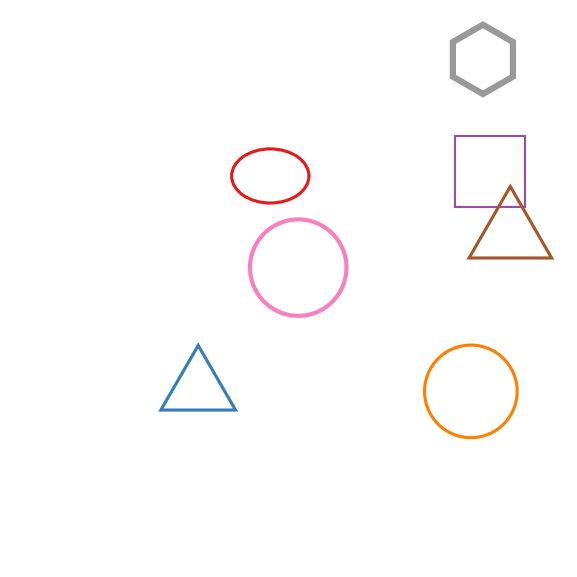[{"shape": "oval", "thickness": 1.5, "radius": 0.33, "center": [0.468, 0.694]}, {"shape": "triangle", "thickness": 1.5, "radius": 0.37, "center": [0.343, 0.326]}, {"shape": "square", "thickness": 1, "radius": 0.3, "center": [0.849, 0.702]}, {"shape": "circle", "thickness": 1.5, "radius": 0.4, "center": [0.815, 0.321]}, {"shape": "triangle", "thickness": 1.5, "radius": 0.41, "center": [0.884, 0.594]}, {"shape": "circle", "thickness": 2, "radius": 0.42, "center": [0.516, 0.536]}, {"shape": "hexagon", "thickness": 3, "radius": 0.3, "center": [0.836, 0.896]}]